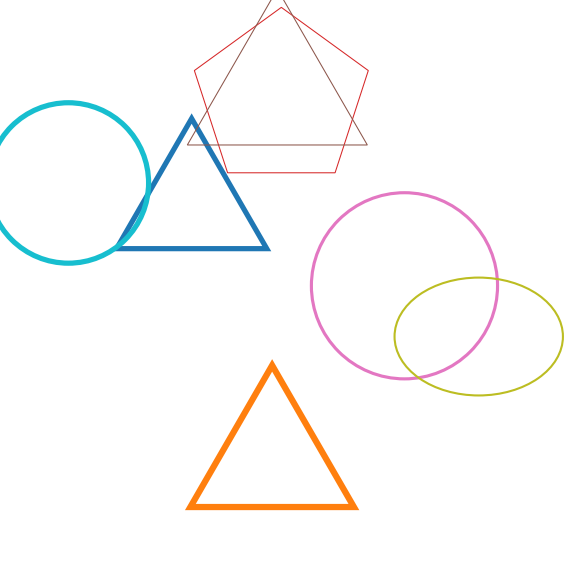[{"shape": "triangle", "thickness": 2.5, "radius": 0.75, "center": [0.332, 0.644]}, {"shape": "triangle", "thickness": 3, "radius": 0.82, "center": [0.471, 0.203]}, {"shape": "pentagon", "thickness": 0.5, "radius": 0.79, "center": [0.487, 0.828]}, {"shape": "triangle", "thickness": 0.5, "radius": 0.9, "center": [0.48, 0.838]}, {"shape": "circle", "thickness": 1.5, "radius": 0.81, "center": [0.7, 0.504]}, {"shape": "oval", "thickness": 1, "radius": 0.73, "center": [0.829, 0.416]}, {"shape": "circle", "thickness": 2.5, "radius": 0.69, "center": [0.118, 0.682]}]